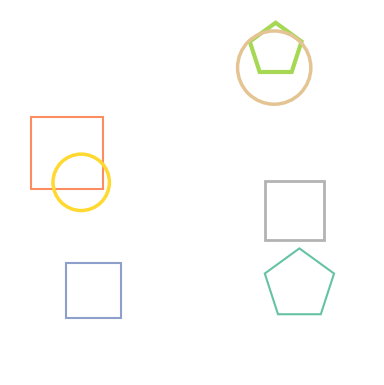[{"shape": "pentagon", "thickness": 1.5, "radius": 0.47, "center": [0.778, 0.26]}, {"shape": "square", "thickness": 1.5, "radius": 0.47, "center": [0.175, 0.603]}, {"shape": "square", "thickness": 1.5, "radius": 0.36, "center": [0.243, 0.245]}, {"shape": "pentagon", "thickness": 3, "radius": 0.35, "center": [0.716, 0.87]}, {"shape": "circle", "thickness": 2.5, "radius": 0.37, "center": [0.211, 0.526]}, {"shape": "circle", "thickness": 2.5, "radius": 0.48, "center": [0.712, 0.824]}, {"shape": "square", "thickness": 2, "radius": 0.38, "center": [0.766, 0.454]}]